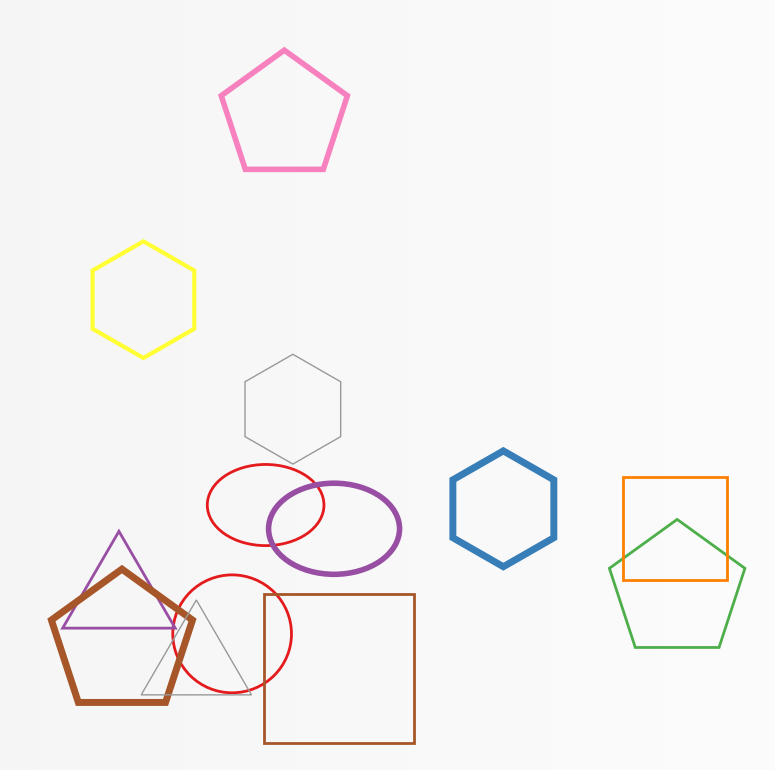[{"shape": "circle", "thickness": 1, "radius": 0.38, "center": [0.3, 0.177]}, {"shape": "oval", "thickness": 1, "radius": 0.38, "center": [0.343, 0.344]}, {"shape": "hexagon", "thickness": 2.5, "radius": 0.38, "center": [0.649, 0.339]}, {"shape": "pentagon", "thickness": 1, "radius": 0.46, "center": [0.874, 0.233]}, {"shape": "triangle", "thickness": 1, "radius": 0.42, "center": [0.153, 0.226]}, {"shape": "oval", "thickness": 2, "radius": 0.42, "center": [0.431, 0.313]}, {"shape": "square", "thickness": 1, "radius": 0.34, "center": [0.871, 0.314]}, {"shape": "hexagon", "thickness": 1.5, "radius": 0.38, "center": [0.185, 0.611]}, {"shape": "square", "thickness": 1, "radius": 0.48, "center": [0.438, 0.131]}, {"shape": "pentagon", "thickness": 2.5, "radius": 0.48, "center": [0.157, 0.165]}, {"shape": "pentagon", "thickness": 2, "radius": 0.43, "center": [0.367, 0.849]}, {"shape": "triangle", "thickness": 0.5, "radius": 0.41, "center": [0.253, 0.139]}, {"shape": "hexagon", "thickness": 0.5, "radius": 0.36, "center": [0.378, 0.469]}]